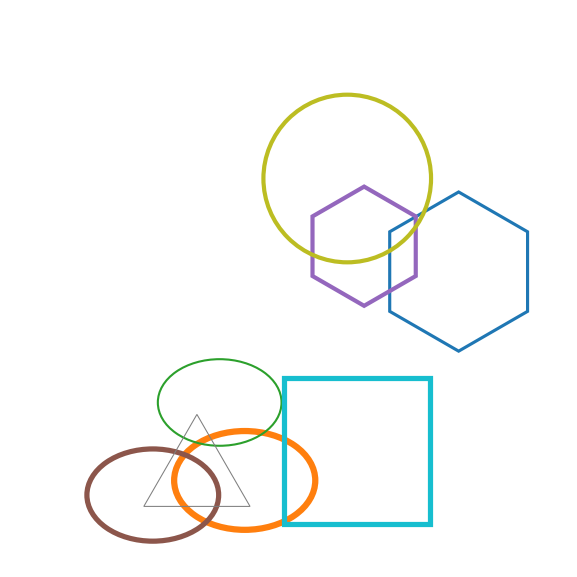[{"shape": "hexagon", "thickness": 1.5, "radius": 0.69, "center": [0.794, 0.529]}, {"shape": "oval", "thickness": 3, "radius": 0.61, "center": [0.424, 0.167]}, {"shape": "oval", "thickness": 1, "radius": 0.54, "center": [0.38, 0.302]}, {"shape": "hexagon", "thickness": 2, "radius": 0.52, "center": [0.631, 0.573]}, {"shape": "oval", "thickness": 2.5, "radius": 0.57, "center": [0.265, 0.142]}, {"shape": "triangle", "thickness": 0.5, "radius": 0.53, "center": [0.341, 0.175]}, {"shape": "circle", "thickness": 2, "radius": 0.73, "center": [0.601, 0.69]}, {"shape": "square", "thickness": 2.5, "radius": 0.63, "center": [0.619, 0.218]}]